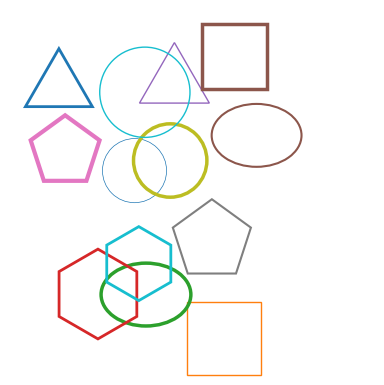[{"shape": "triangle", "thickness": 2, "radius": 0.5, "center": [0.153, 0.773]}, {"shape": "circle", "thickness": 0.5, "radius": 0.42, "center": [0.349, 0.557]}, {"shape": "square", "thickness": 1, "radius": 0.48, "center": [0.582, 0.121]}, {"shape": "oval", "thickness": 2.5, "radius": 0.58, "center": [0.379, 0.235]}, {"shape": "hexagon", "thickness": 2, "radius": 0.58, "center": [0.254, 0.236]}, {"shape": "triangle", "thickness": 1, "radius": 0.52, "center": [0.453, 0.785]}, {"shape": "oval", "thickness": 1.5, "radius": 0.58, "center": [0.666, 0.648]}, {"shape": "square", "thickness": 2.5, "radius": 0.42, "center": [0.609, 0.853]}, {"shape": "pentagon", "thickness": 3, "radius": 0.47, "center": [0.169, 0.606]}, {"shape": "pentagon", "thickness": 1.5, "radius": 0.53, "center": [0.55, 0.376]}, {"shape": "circle", "thickness": 2.5, "radius": 0.48, "center": [0.442, 0.583]}, {"shape": "hexagon", "thickness": 2, "radius": 0.48, "center": [0.36, 0.315]}, {"shape": "circle", "thickness": 1, "radius": 0.59, "center": [0.376, 0.76]}]